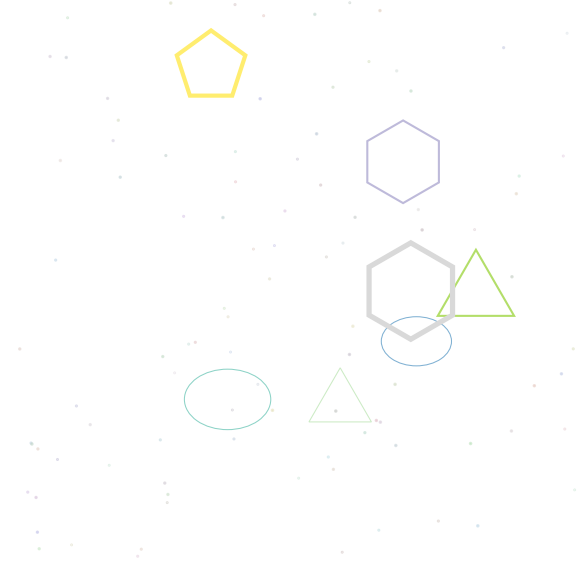[{"shape": "oval", "thickness": 0.5, "radius": 0.37, "center": [0.394, 0.308]}, {"shape": "hexagon", "thickness": 1, "radius": 0.36, "center": [0.698, 0.719]}, {"shape": "oval", "thickness": 0.5, "radius": 0.3, "center": [0.721, 0.408]}, {"shape": "triangle", "thickness": 1, "radius": 0.38, "center": [0.824, 0.49]}, {"shape": "hexagon", "thickness": 2.5, "radius": 0.42, "center": [0.711, 0.495]}, {"shape": "triangle", "thickness": 0.5, "radius": 0.31, "center": [0.589, 0.3]}, {"shape": "pentagon", "thickness": 2, "radius": 0.31, "center": [0.365, 0.884]}]